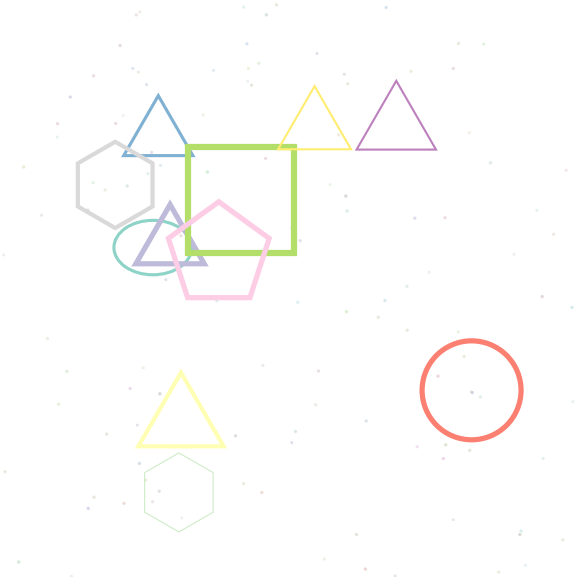[{"shape": "oval", "thickness": 1.5, "radius": 0.34, "center": [0.265, 0.57]}, {"shape": "triangle", "thickness": 2, "radius": 0.43, "center": [0.313, 0.269]}, {"shape": "triangle", "thickness": 2.5, "radius": 0.34, "center": [0.294, 0.577]}, {"shape": "circle", "thickness": 2.5, "radius": 0.43, "center": [0.817, 0.323]}, {"shape": "triangle", "thickness": 1.5, "radius": 0.35, "center": [0.274, 0.764]}, {"shape": "square", "thickness": 3, "radius": 0.46, "center": [0.417, 0.652]}, {"shape": "pentagon", "thickness": 2.5, "radius": 0.46, "center": [0.379, 0.558]}, {"shape": "hexagon", "thickness": 2, "radius": 0.37, "center": [0.199, 0.679]}, {"shape": "triangle", "thickness": 1, "radius": 0.4, "center": [0.686, 0.78]}, {"shape": "hexagon", "thickness": 0.5, "radius": 0.34, "center": [0.31, 0.146]}, {"shape": "triangle", "thickness": 1, "radius": 0.36, "center": [0.545, 0.777]}]